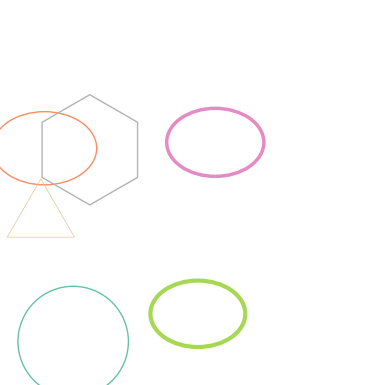[{"shape": "circle", "thickness": 1, "radius": 0.72, "center": [0.19, 0.113]}, {"shape": "oval", "thickness": 1, "radius": 0.68, "center": [0.115, 0.615]}, {"shape": "oval", "thickness": 2.5, "radius": 0.63, "center": [0.559, 0.63]}, {"shape": "oval", "thickness": 3, "radius": 0.62, "center": [0.514, 0.185]}, {"shape": "triangle", "thickness": 0.5, "radius": 0.5, "center": [0.106, 0.434]}, {"shape": "hexagon", "thickness": 1, "radius": 0.72, "center": [0.233, 0.611]}]